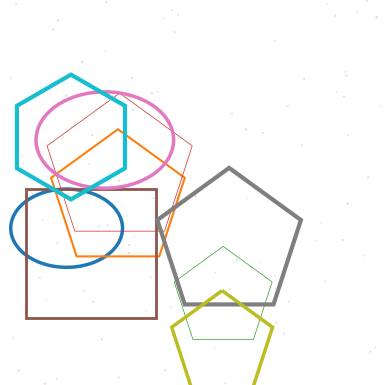[{"shape": "oval", "thickness": 2.5, "radius": 0.73, "center": [0.173, 0.407]}, {"shape": "pentagon", "thickness": 1.5, "radius": 0.91, "center": [0.306, 0.482]}, {"shape": "pentagon", "thickness": 0.5, "radius": 0.67, "center": [0.58, 0.226]}, {"shape": "pentagon", "thickness": 0.5, "radius": 0.99, "center": [0.311, 0.56]}, {"shape": "square", "thickness": 2, "radius": 0.84, "center": [0.237, 0.342]}, {"shape": "oval", "thickness": 2.5, "radius": 0.89, "center": [0.272, 0.636]}, {"shape": "pentagon", "thickness": 3, "radius": 0.98, "center": [0.595, 0.368]}, {"shape": "pentagon", "thickness": 2.5, "radius": 0.69, "center": [0.577, 0.107]}, {"shape": "hexagon", "thickness": 3, "radius": 0.81, "center": [0.184, 0.644]}]